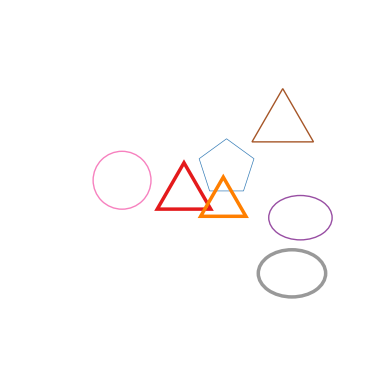[{"shape": "triangle", "thickness": 2.5, "radius": 0.4, "center": [0.478, 0.497]}, {"shape": "pentagon", "thickness": 0.5, "radius": 0.37, "center": [0.588, 0.565]}, {"shape": "oval", "thickness": 1, "radius": 0.41, "center": [0.78, 0.435]}, {"shape": "triangle", "thickness": 2.5, "radius": 0.34, "center": [0.58, 0.472]}, {"shape": "triangle", "thickness": 1, "radius": 0.46, "center": [0.734, 0.678]}, {"shape": "circle", "thickness": 1, "radius": 0.38, "center": [0.317, 0.532]}, {"shape": "oval", "thickness": 2.5, "radius": 0.44, "center": [0.758, 0.29]}]